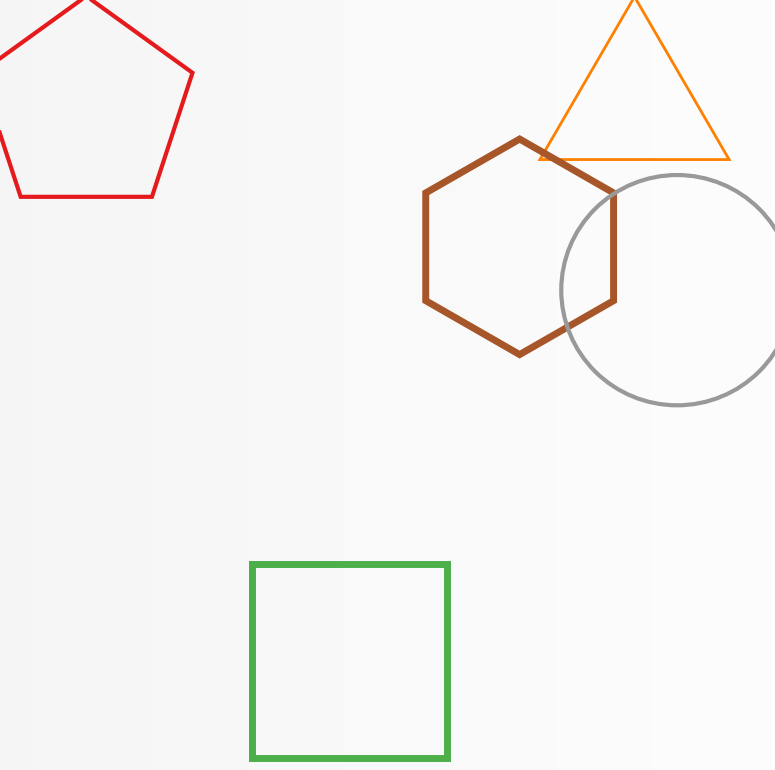[{"shape": "pentagon", "thickness": 1.5, "radius": 0.72, "center": [0.111, 0.861]}, {"shape": "square", "thickness": 2.5, "radius": 0.63, "center": [0.451, 0.142]}, {"shape": "triangle", "thickness": 1, "radius": 0.7, "center": [0.819, 0.863]}, {"shape": "hexagon", "thickness": 2.5, "radius": 0.7, "center": [0.671, 0.679]}, {"shape": "circle", "thickness": 1.5, "radius": 0.75, "center": [0.874, 0.623]}]